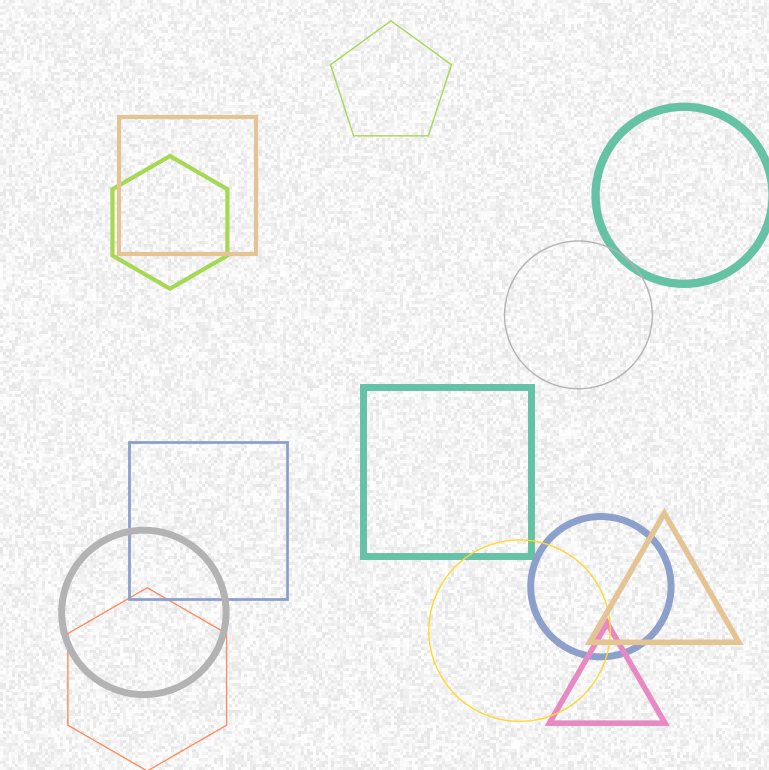[{"shape": "square", "thickness": 2.5, "radius": 0.55, "center": [0.58, 0.388]}, {"shape": "circle", "thickness": 3, "radius": 0.57, "center": [0.888, 0.746]}, {"shape": "hexagon", "thickness": 0.5, "radius": 0.6, "center": [0.191, 0.118]}, {"shape": "square", "thickness": 1, "radius": 0.51, "center": [0.27, 0.324]}, {"shape": "circle", "thickness": 2.5, "radius": 0.46, "center": [0.78, 0.238]}, {"shape": "triangle", "thickness": 2, "radius": 0.43, "center": [0.789, 0.104]}, {"shape": "pentagon", "thickness": 0.5, "radius": 0.41, "center": [0.508, 0.89]}, {"shape": "hexagon", "thickness": 1.5, "radius": 0.43, "center": [0.221, 0.711]}, {"shape": "circle", "thickness": 0.5, "radius": 0.59, "center": [0.675, 0.181]}, {"shape": "square", "thickness": 1.5, "radius": 0.45, "center": [0.244, 0.759]}, {"shape": "triangle", "thickness": 2, "radius": 0.56, "center": [0.863, 0.222]}, {"shape": "circle", "thickness": 0.5, "radius": 0.48, "center": [0.751, 0.591]}, {"shape": "circle", "thickness": 2.5, "radius": 0.53, "center": [0.187, 0.205]}]